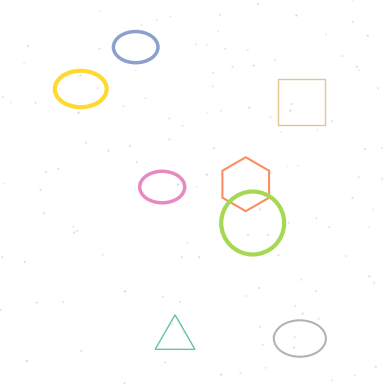[{"shape": "triangle", "thickness": 1, "radius": 0.3, "center": [0.455, 0.122]}, {"shape": "hexagon", "thickness": 1.5, "radius": 0.35, "center": [0.638, 0.522]}, {"shape": "oval", "thickness": 2.5, "radius": 0.29, "center": [0.352, 0.878]}, {"shape": "oval", "thickness": 2.5, "radius": 0.29, "center": [0.421, 0.514]}, {"shape": "circle", "thickness": 3, "radius": 0.41, "center": [0.656, 0.421]}, {"shape": "oval", "thickness": 3, "radius": 0.34, "center": [0.21, 0.769]}, {"shape": "square", "thickness": 1, "radius": 0.3, "center": [0.782, 0.735]}, {"shape": "oval", "thickness": 1.5, "radius": 0.34, "center": [0.779, 0.121]}]